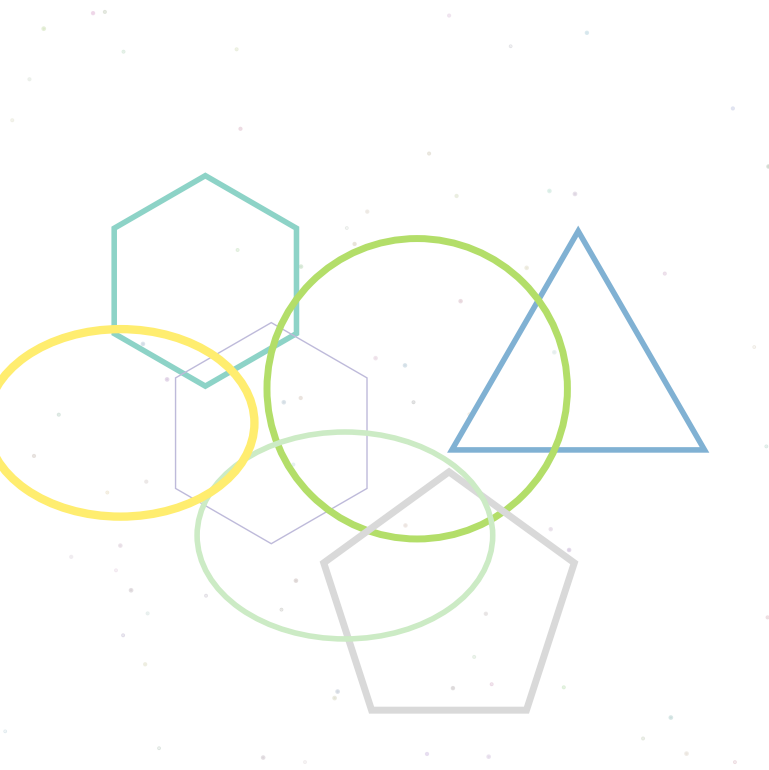[{"shape": "hexagon", "thickness": 2, "radius": 0.68, "center": [0.267, 0.635]}, {"shape": "hexagon", "thickness": 0.5, "radius": 0.72, "center": [0.352, 0.437]}, {"shape": "triangle", "thickness": 2, "radius": 0.95, "center": [0.751, 0.51]}, {"shape": "circle", "thickness": 2.5, "radius": 0.98, "center": [0.542, 0.495]}, {"shape": "pentagon", "thickness": 2.5, "radius": 0.86, "center": [0.583, 0.216]}, {"shape": "oval", "thickness": 2, "radius": 0.96, "center": [0.448, 0.305]}, {"shape": "oval", "thickness": 3, "radius": 0.87, "center": [0.156, 0.451]}]